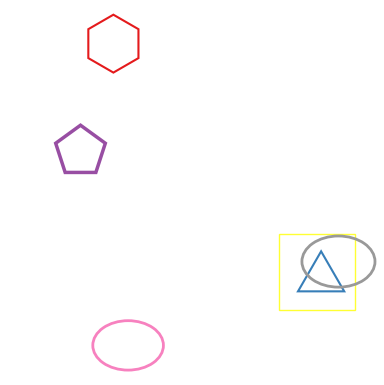[{"shape": "hexagon", "thickness": 1.5, "radius": 0.38, "center": [0.295, 0.887]}, {"shape": "triangle", "thickness": 1.5, "radius": 0.35, "center": [0.834, 0.278]}, {"shape": "pentagon", "thickness": 2.5, "radius": 0.34, "center": [0.209, 0.607]}, {"shape": "square", "thickness": 1, "radius": 0.49, "center": [0.823, 0.294]}, {"shape": "oval", "thickness": 2, "radius": 0.46, "center": [0.333, 0.103]}, {"shape": "oval", "thickness": 2, "radius": 0.47, "center": [0.879, 0.321]}]